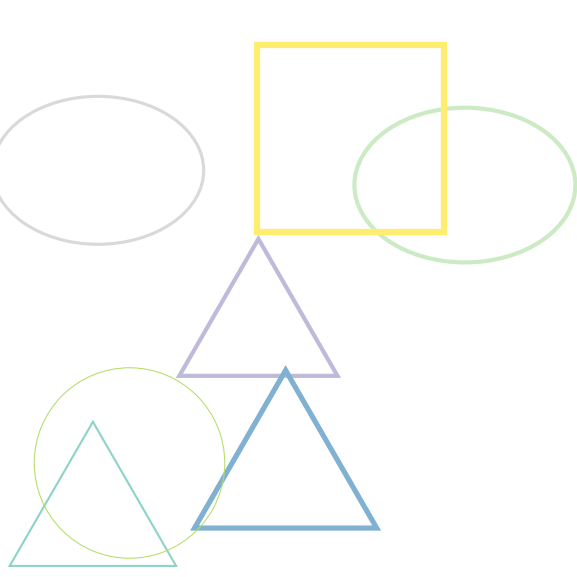[{"shape": "triangle", "thickness": 1, "radius": 0.83, "center": [0.161, 0.102]}, {"shape": "triangle", "thickness": 2, "radius": 0.79, "center": [0.447, 0.427]}, {"shape": "triangle", "thickness": 2.5, "radius": 0.91, "center": [0.495, 0.176]}, {"shape": "circle", "thickness": 0.5, "radius": 0.82, "center": [0.224, 0.197]}, {"shape": "oval", "thickness": 1.5, "radius": 0.91, "center": [0.17, 0.704]}, {"shape": "oval", "thickness": 2, "radius": 0.96, "center": [0.805, 0.679]}, {"shape": "square", "thickness": 3, "radius": 0.81, "center": [0.607, 0.76]}]